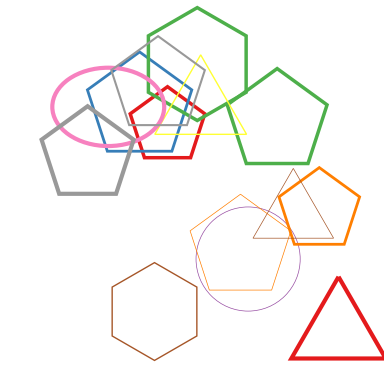[{"shape": "triangle", "thickness": 3, "radius": 0.71, "center": [0.879, 0.14]}, {"shape": "pentagon", "thickness": 2.5, "radius": 0.51, "center": [0.435, 0.673]}, {"shape": "pentagon", "thickness": 2, "radius": 0.71, "center": [0.363, 0.723]}, {"shape": "pentagon", "thickness": 2.5, "radius": 0.68, "center": [0.72, 0.686]}, {"shape": "hexagon", "thickness": 2.5, "radius": 0.73, "center": [0.512, 0.834]}, {"shape": "circle", "thickness": 0.5, "radius": 0.68, "center": [0.644, 0.327]}, {"shape": "pentagon", "thickness": 2, "radius": 0.55, "center": [0.829, 0.455]}, {"shape": "pentagon", "thickness": 0.5, "radius": 0.69, "center": [0.625, 0.358]}, {"shape": "triangle", "thickness": 1, "radius": 0.69, "center": [0.521, 0.72]}, {"shape": "hexagon", "thickness": 1, "radius": 0.64, "center": [0.401, 0.191]}, {"shape": "triangle", "thickness": 0.5, "radius": 0.6, "center": [0.762, 0.442]}, {"shape": "oval", "thickness": 3, "radius": 0.73, "center": [0.281, 0.722]}, {"shape": "pentagon", "thickness": 1.5, "radius": 0.64, "center": [0.411, 0.778]}, {"shape": "pentagon", "thickness": 3, "radius": 0.63, "center": [0.228, 0.598]}]